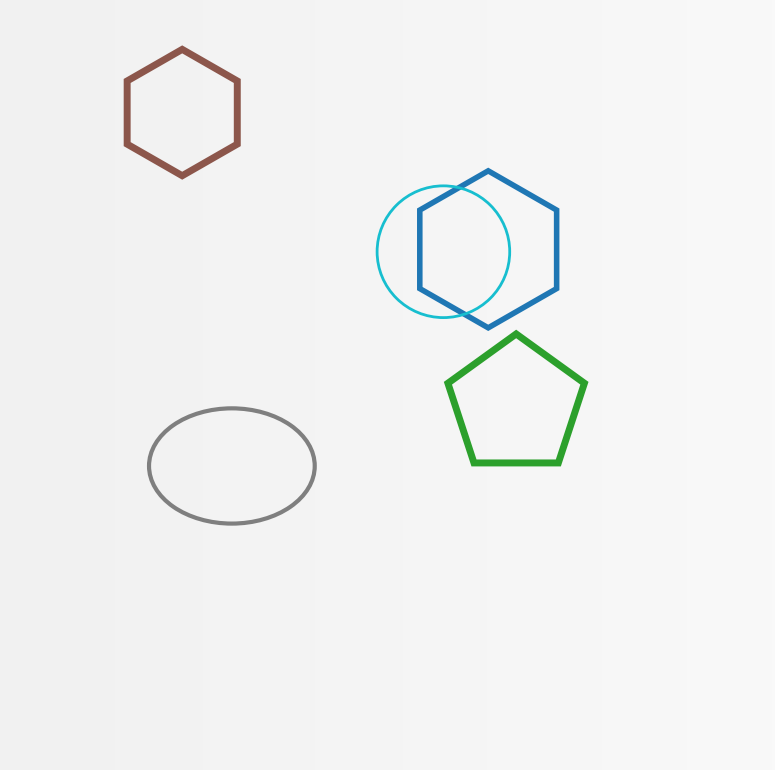[{"shape": "hexagon", "thickness": 2, "radius": 0.51, "center": [0.63, 0.676]}, {"shape": "pentagon", "thickness": 2.5, "radius": 0.46, "center": [0.666, 0.474]}, {"shape": "hexagon", "thickness": 2.5, "radius": 0.41, "center": [0.235, 0.854]}, {"shape": "oval", "thickness": 1.5, "radius": 0.53, "center": [0.299, 0.395]}, {"shape": "circle", "thickness": 1, "radius": 0.43, "center": [0.572, 0.673]}]